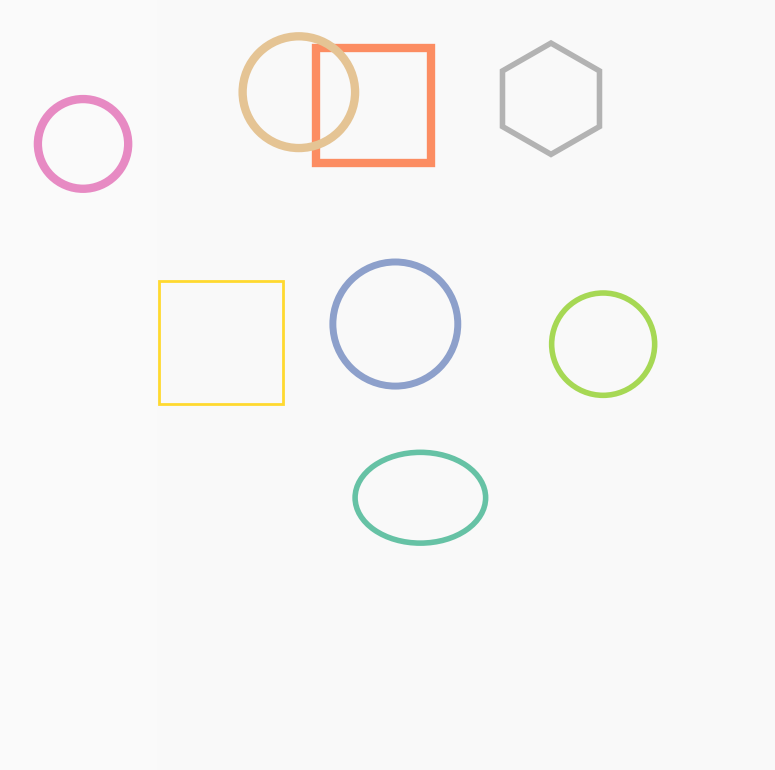[{"shape": "oval", "thickness": 2, "radius": 0.42, "center": [0.542, 0.354]}, {"shape": "square", "thickness": 3, "radius": 0.37, "center": [0.482, 0.863]}, {"shape": "circle", "thickness": 2.5, "radius": 0.4, "center": [0.51, 0.579]}, {"shape": "circle", "thickness": 3, "radius": 0.29, "center": [0.107, 0.813]}, {"shape": "circle", "thickness": 2, "radius": 0.33, "center": [0.778, 0.553]}, {"shape": "square", "thickness": 1, "radius": 0.4, "center": [0.285, 0.556]}, {"shape": "circle", "thickness": 3, "radius": 0.36, "center": [0.386, 0.88]}, {"shape": "hexagon", "thickness": 2, "radius": 0.36, "center": [0.711, 0.872]}]